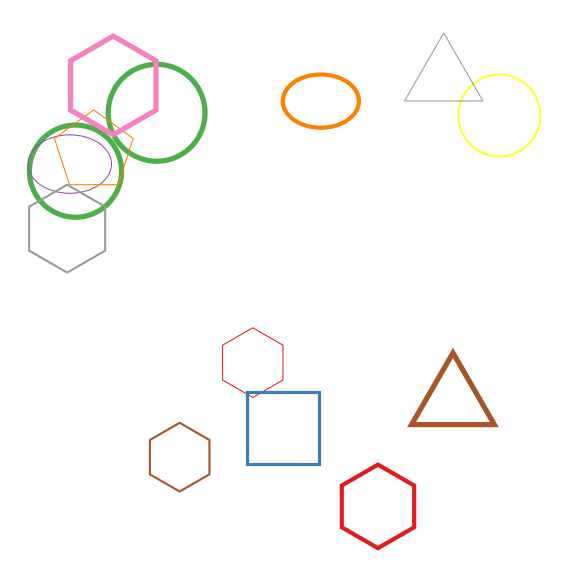[{"shape": "hexagon", "thickness": 0.5, "radius": 0.3, "center": [0.438, 0.371]}, {"shape": "hexagon", "thickness": 2, "radius": 0.36, "center": [0.654, 0.122]}, {"shape": "square", "thickness": 1.5, "radius": 0.31, "center": [0.49, 0.258]}, {"shape": "circle", "thickness": 2.5, "radius": 0.42, "center": [0.271, 0.804]}, {"shape": "circle", "thickness": 2.5, "radius": 0.4, "center": [0.131, 0.703]}, {"shape": "oval", "thickness": 0.5, "radius": 0.36, "center": [0.121, 0.715]}, {"shape": "pentagon", "thickness": 0.5, "radius": 0.36, "center": [0.162, 0.737]}, {"shape": "oval", "thickness": 2, "radius": 0.33, "center": [0.556, 0.824]}, {"shape": "circle", "thickness": 1, "radius": 0.35, "center": [0.865, 0.799]}, {"shape": "hexagon", "thickness": 1, "radius": 0.3, "center": [0.311, 0.208]}, {"shape": "triangle", "thickness": 2.5, "radius": 0.41, "center": [0.784, 0.305]}, {"shape": "hexagon", "thickness": 2.5, "radius": 0.43, "center": [0.196, 0.851]}, {"shape": "hexagon", "thickness": 1, "radius": 0.38, "center": [0.116, 0.603]}, {"shape": "triangle", "thickness": 0.5, "radius": 0.39, "center": [0.768, 0.864]}]